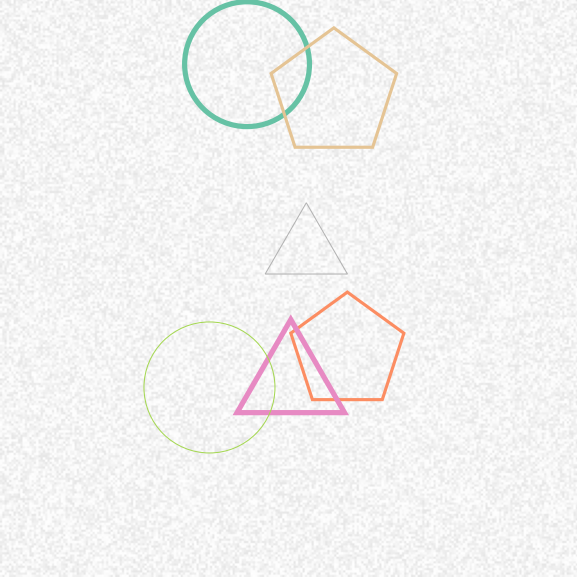[{"shape": "circle", "thickness": 2.5, "radius": 0.54, "center": [0.428, 0.888]}, {"shape": "pentagon", "thickness": 1.5, "radius": 0.51, "center": [0.601, 0.39]}, {"shape": "triangle", "thickness": 2.5, "radius": 0.54, "center": [0.504, 0.338]}, {"shape": "circle", "thickness": 0.5, "radius": 0.57, "center": [0.363, 0.328]}, {"shape": "pentagon", "thickness": 1.5, "radius": 0.57, "center": [0.578, 0.837]}, {"shape": "triangle", "thickness": 0.5, "radius": 0.41, "center": [0.53, 0.566]}]